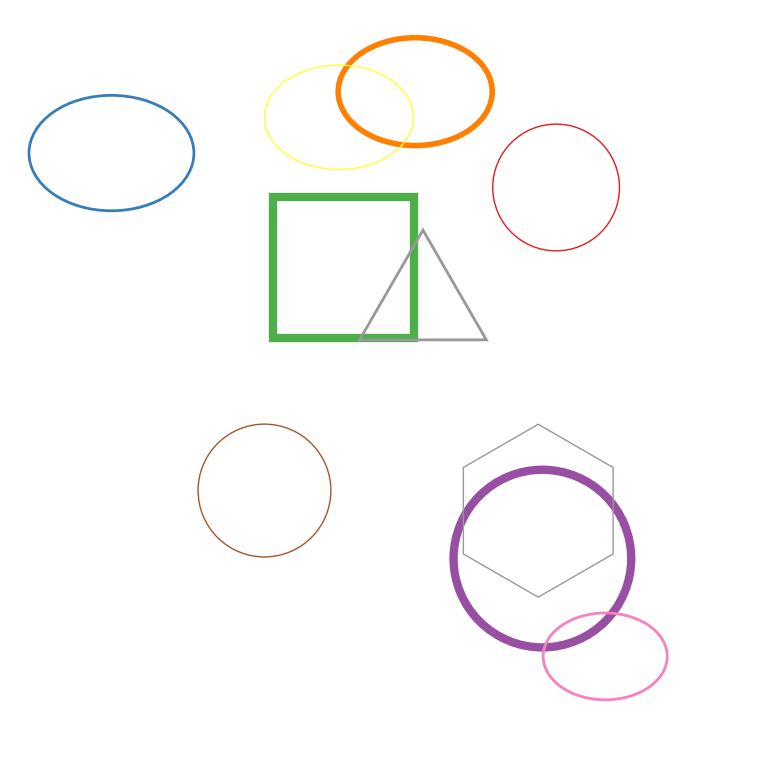[{"shape": "circle", "thickness": 0.5, "radius": 0.41, "center": [0.722, 0.757]}, {"shape": "oval", "thickness": 1, "radius": 0.54, "center": [0.145, 0.801]}, {"shape": "square", "thickness": 3, "radius": 0.46, "center": [0.446, 0.653]}, {"shape": "circle", "thickness": 3, "radius": 0.58, "center": [0.704, 0.275]}, {"shape": "oval", "thickness": 2, "radius": 0.5, "center": [0.539, 0.881]}, {"shape": "oval", "thickness": 0.5, "radius": 0.48, "center": [0.44, 0.848]}, {"shape": "circle", "thickness": 0.5, "radius": 0.43, "center": [0.343, 0.363]}, {"shape": "oval", "thickness": 1, "radius": 0.4, "center": [0.786, 0.148]}, {"shape": "triangle", "thickness": 1, "radius": 0.48, "center": [0.549, 0.606]}, {"shape": "hexagon", "thickness": 0.5, "radius": 0.56, "center": [0.699, 0.337]}]